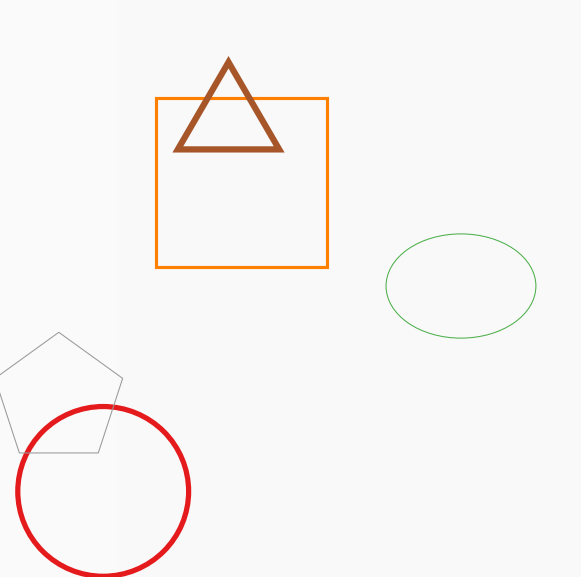[{"shape": "circle", "thickness": 2.5, "radius": 0.73, "center": [0.178, 0.148]}, {"shape": "oval", "thickness": 0.5, "radius": 0.64, "center": [0.793, 0.504]}, {"shape": "square", "thickness": 1.5, "radius": 0.73, "center": [0.415, 0.683]}, {"shape": "triangle", "thickness": 3, "radius": 0.5, "center": [0.393, 0.791]}, {"shape": "pentagon", "thickness": 0.5, "radius": 0.58, "center": [0.101, 0.308]}]